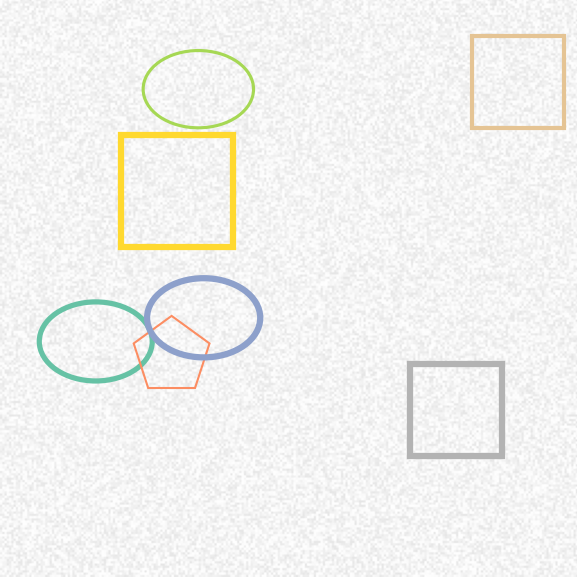[{"shape": "oval", "thickness": 2.5, "radius": 0.49, "center": [0.166, 0.408]}, {"shape": "pentagon", "thickness": 1, "radius": 0.35, "center": [0.297, 0.383]}, {"shape": "oval", "thickness": 3, "radius": 0.49, "center": [0.353, 0.449]}, {"shape": "oval", "thickness": 1.5, "radius": 0.48, "center": [0.343, 0.845]}, {"shape": "square", "thickness": 3, "radius": 0.48, "center": [0.307, 0.668]}, {"shape": "square", "thickness": 2, "radius": 0.4, "center": [0.897, 0.858]}, {"shape": "square", "thickness": 3, "radius": 0.4, "center": [0.79, 0.289]}]